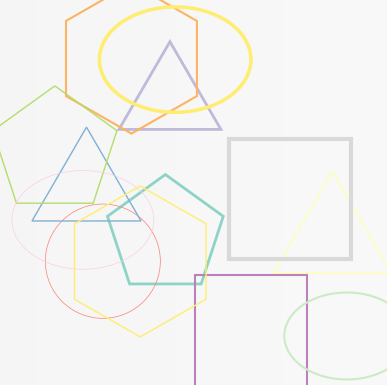[{"shape": "pentagon", "thickness": 2, "radius": 0.79, "center": [0.427, 0.39]}, {"shape": "triangle", "thickness": 1, "radius": 0.88, "center": [0.858, 0.379]}, {"shape": "triangle", "thickness": 2, "radius": 0.76, "center": [0.439, 0.74]}, {"shape": "circle", "thickness": 0.5, "radius": 0.74, "center": [0.265, 0.322]}, {"shape": "triangle", "thickness": 1, "radius": 0.81, "center": [0.223, 0.507]}, {"shape": "hexagon", "thickness": 1.5, "radius": 0.98, "center": [0.339, 0.848]}, {"shape": "pentagon", "thickness": 1, "radius": 0.84, "center": [0.142, 0.609]}, {"shape": "oval", "thickness": 0.5, "radius": 0.92, "center": [0.214, 0.429]}, {"shape": "square", "thickness": 3, "radius": 0.78, "center": [0.749, 0.483]}, {"shape": "square", "thickness": 1.5, "radius": 0.72, "center": [0.648, 0.141]}, {"shape": "oval", "thickness": 1.5, "radius": 0.81, "center": [0.895, 0.127]}, {"shape": "oval", "thickness": 2.5, "radius": 0.98, "center": [0.452, 0.845]}, {"shape": "hexagon", "thickness": 1, "radius": 0.98, "center": [0.362, 0.321]}]